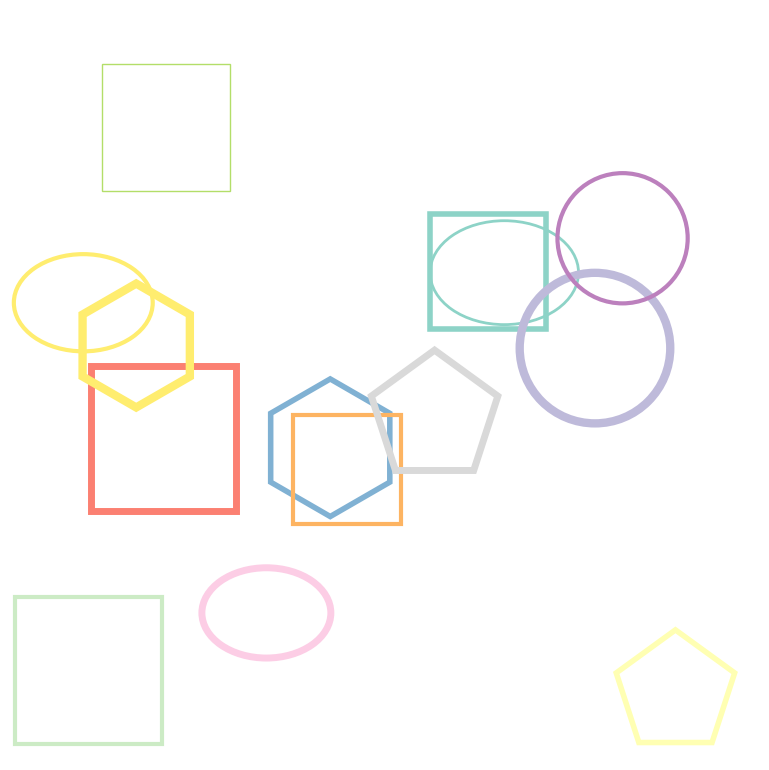[{"shape": "square", "thickness": 2, "radius": 0.38, "center": [0.634, 0.647]}, {"shape": "oval", "thickness": 1, "radius": 0.48, "center": [0.655, 0.646]}, {"shape": "pentagon", "thickness": 2, "radius": 0.4, "center": [0.877, 0.101]}, {"shape": "circle", "thickness": 3, "radius": 0.49, "center": [0.773, 0.548]}, {"shape": "square", "thickness": 2.5, "radius": 0.47, "center": [0.212, 0.43]}, {"shape": "hexagon", "thickness": 2, "radius": 0.45, "center": [0.429, 0.419]}, {"shape": "square", "thickness": 1.5, "radius": 0.35, "center": [0.451, 0.39]}, {"shape": "square", "thickness": 0.5, "radius": 0.41, "center": [0.216, 0.835]}, {"shape": "oval", "thickness": 2.5, "radius": 0.42, "center": [0.346, 0.204]}, {"shape": "pentagon", "thickness": 2.5, "radius": 0.43, "center": [0.564, 0.459]}, {"shape": "circle", "thickness": 1.5, "radius": 0.42, "center": [0.809, 0.691]}, {"shape": "square", "thickness": 1.5, "radius": 0.48, "center": [0.115, 0.129]}, {"shape": "hexagon", "thickness": 3, "radius": 0.4, "center": [0.177, 0.551]}, {"shape": "oval", "thickness": 1.5, "radius": 0.45, "center": [0.108, 0.607]}]